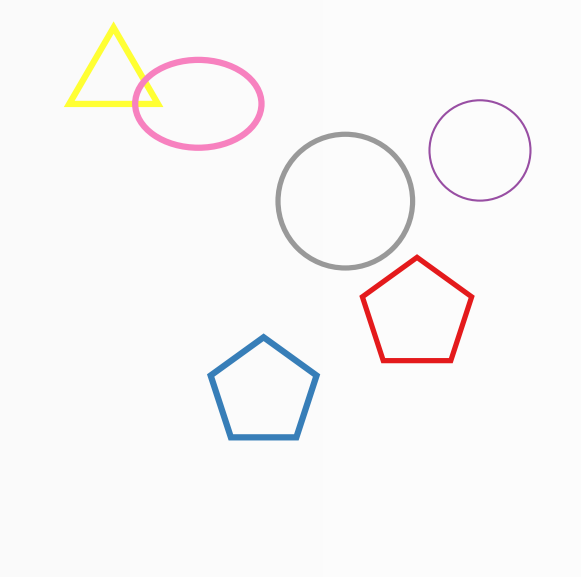[{"shape": "pentagon", "thickness": 2.5, "radius": 0.49, "center": [0.717, 0.455]}, {"shape": "pentagon", "thickness": 3, "radius": 0.48, "center": [0.454, 0.319]}, {"shape": "circle", "thickness": 1, "radius": 0.43, "center": [0.826, 0.739]}, {"shape": "triangle", "thickness": 3, "radius": 0.44, "center": [0.195, 0.863]}, {"shape": "oval", "thickness": 3, "radius": 0.54, "center": [0.341, 0.819]}, {"shape": "circle", "thickness": 2.5, "radius": 0.58, "center": [0.594, 0.651]}]